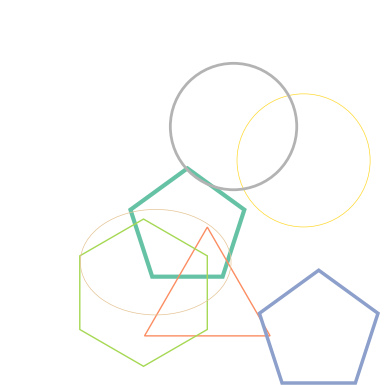[{"shape": "pentagon", "thickness": 3, "radius": 0.78, "center": [0.487, 0.407]}, {"shape": "triangle", "thickness": 1, "radius": 0.94, "center": [0.538, 0.222]}, {"shape": "pentagon", "thickness": 2.5, "radius": 0.81, "center": [0.828, 0.136]}, {"shape": "hexagon", "thickness": 1, "radius": 0.96, "center": [0.373, 0.24]}, {"shape": "circle", "thickness": 0.5, "radius": 0.86, "center": [0.789, 0.583]}, {"shape": "oval", "thickness": 0.5, "radius": 0.98, "center": [0.404, 0.319]}, {"shape": "circle", "thickness": 2, "radius": 0.82, "center": [0.607, 0.671]}]